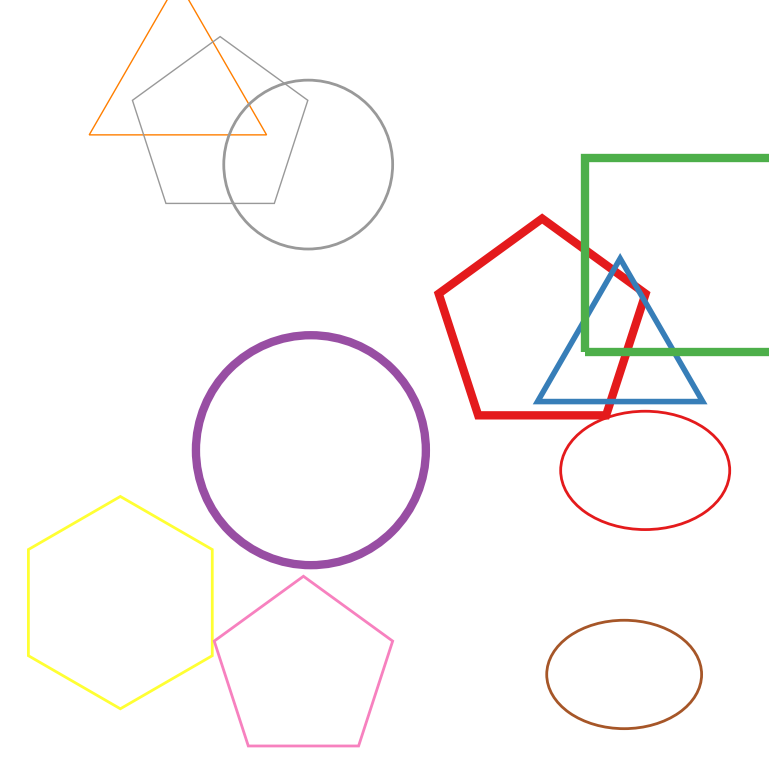[{"shape": "oval", "thickness": 1, "radius": 0.55, "center": [0.838, 0.389]}, {"shape": "pentagon", "thickness": 3, "radius": 0.71, "center": [0.704, 0.575]}, {"shape": "triangle", "thickness": 2, "radius": 0.62, "center": [0.805, 0.54]}, {"shape": "square", "thickness": 3, "radius": 0.63, "center": [0.885, 0.669]}, {"shape": "circle", "thickness": 3, "radius": 0.75, "center": [0.404, 0.415]}, {"shape": "triangle", "thickness": 0.5, "radius": 0.66, "center": [0.231, 0.891]}, {"shape": "hexagon", "thickness": 1, "radius": 0.69, "center": [0.156, 0.217]}, {"shape": "oval", "thickness": 1, "radius": 0.5, "center": [0.811, 0.124]}, {"shape": "pentagon", "thickness": 1, "radius": 0.61, "center": [0.394, 0.13]}, {"shape": "circle", "thickness": 1, "radius": 0.55, "center": [0.4, 0.786]}, {"shape": "pentagon", "thickness": 0.5, "radius": 0.6, "center": [0.286, 0.833]}]